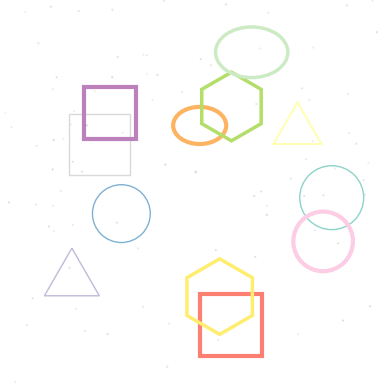[{"shape": "circle", "thickness": 1, "radius": 0.42, "center": [0.862, 0.487]}, {"shape": "triangle", "thickness": 1.5, "radius": 0.36, "center": [0.773, 0.662]}, {"shape": "triangle", "thickness": 1, "radius": 0.41, "center": [0.187, 0.273]}, {"shape": "square", "thickness": 3, "radius": 0.4, "center": [0.599, 0.157]}, {"shape": "circle", "thickness": 1, "radius": 0.38, "center": [0.315, 0.445]}, {"shape": "oval", "thickness": 3, "radius": 0.34, "center": [0.519, 0.674]}, {"shape": "hexagon", "thickness": 2.5, "radius": 0.45, "center": [0.601, 0.723]}, {"shape": "circle", "thickness": 3, "radius": 0.39, "center": [0.839, 0.373]}, {"shape": "square", "thickness": 1, "radius": 0.4, "center": [0.258, 0.624]}, {"shape": "square", "thickness": 3, "radius": 0.34, "center": [0.286, 0.707]}, {"shape": "oval", "thickness": 2.5, "radius": 0.47, "center": [0.654, 0.864]}, {"shape": "hexagon", "thickness": 2.5, "radius": 0.49, "center": [0.571, 0.23]}]